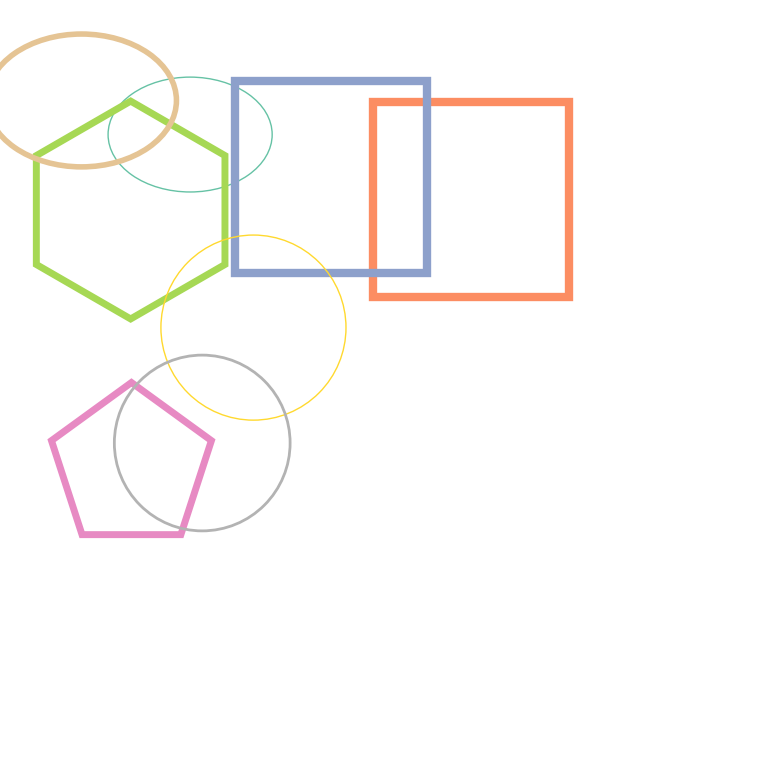[{"shape": "oval", "thickness": 0.5, "radius": 0.53, "center": [0.247, 0.825]}, {"shape": "square", "thickness": 3, "radius": 0.63, "center": [0.612, 0.741]}, {"shape": "square", "thickness": 3, "radius": 0.62, "center": [0.43, 0.77]}, {"shape": "pentagon", "thickness": 2.5, "radius": 0.55, "center": [0.171, 0.394]}, {"shape": "hexagon", "thickness": 2.5, "radius": 0.71, "center": [0.17, 0.727]}, {"shape": "circle", "thickness": 0.5, "radius": 0.6, "center": [0.329, 0.575]}, {"shape": "oval", "thickness": 2, "radius": 0.62, "center": [0.106, 0.87]}, {"shape": "circle", "thickness": 1, "radius": 0.57, "center": [0.263, 0.425]}]